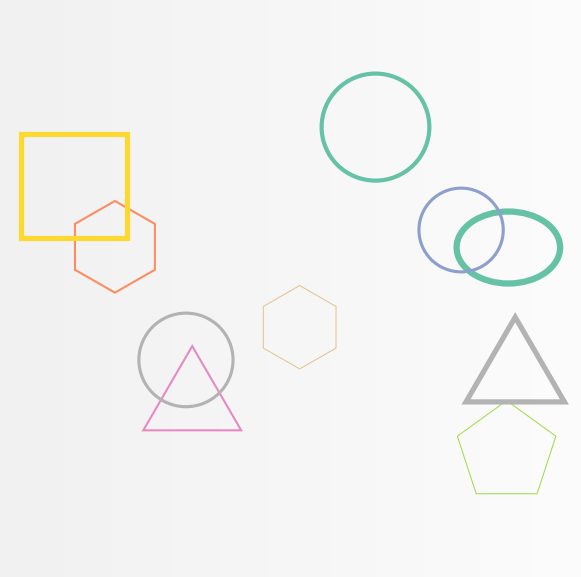[{"shape": "circle", "thickness": 2, "radius": 0.46, "center": [0.646, 0.779]}, {"shape": "oval", "thickness": 3, "radius": 0.45, "center": [0.875, 0.571]}, {"shape": "hexagon", "thickness": 1, "radius": 0.4, "center": [0.198, 0.572]}, {"shape": "circle", "thickness": 1.5, "radius": 0.36, "center": [0.793, 0.601]}, {"shape": "triangle", "thickness": 1, "radius": 0.49, "center": [0.331, 0.303]}, {"shape": "pentagon", "thickness": 0.5, "radius": 0.45, "center": [0.872, 0.216]}, {"shape": "square", "thickness": 2.5, "radius": 0.45, "center": [0.128, 0.677]}, {"shape": "hexagon", "thickness": 0.5, "radius": 0.36, "center": [0.516, 0.432]}, {"shape": "circle", "thickness": 1.5, "radius": 0.41, "center": [0.32, 0.376]}, {"shape": "triangle", "thickness": 2.5, "radius": 0.49, "center": [0.886, 0.352]}]